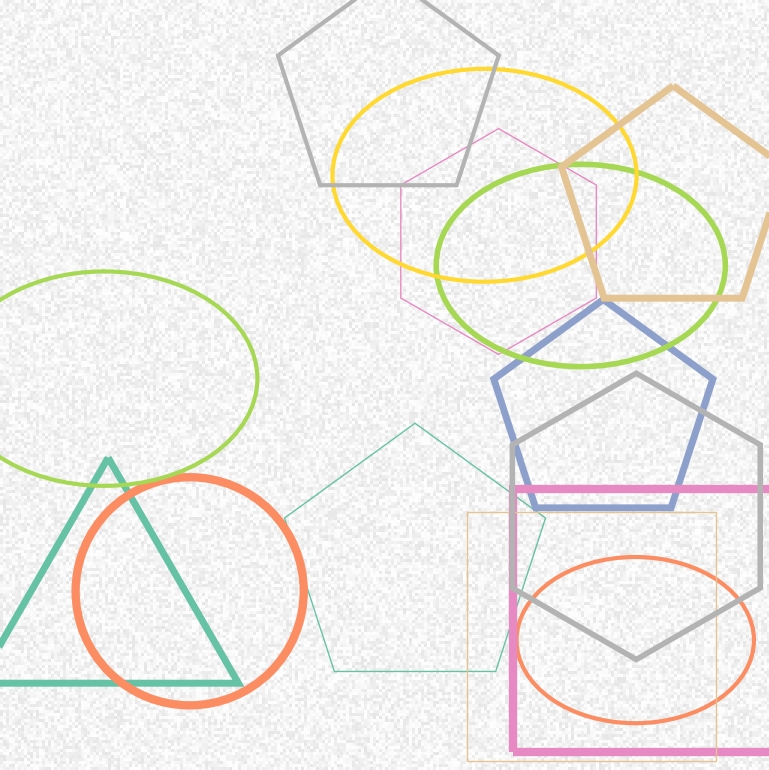[{"shape": "triangle", "thickness": 2.5, "radius": 0.98, "center": [0.14, 0.21]}, {"shape": "pentagon", "thickness": 0.5, "radius": 0.89, "center": [0.539, 0.272]}, {"shape": "oval", "thickness": 1.5, "radius": 0.77, "center": [0.825, 0.169]}, {"shape": "circle", "thickness": 3, "radius": 0.74, "center": [0.246, 0.232]}, {"shape": "pentagon", "thickness": 2.5, "radius": 0.75, "center": [0.784, 0.461]}, {"shape": "square", "thickness": 3, "radius": 0.85, "center": [0.837, 0.194]}, {"shape": "hexagon", "thickness": 0.5, "radius": 0.73, "center": [0.648, 0.686]}, {"shape": "oval", "thickness": 2, "radius": 0.94, "center": [0.754, 0.655]}, {"shape": "oval", "thickness": 1.5, "radius": 0.99, "center": [0.135, 0.508]}, {"shape": "oval", "thickness": 1.5, "radius": 0.99, "center": [0.629, 0.772]}, {"shape": "pentagon", "thickness": 2.5, "radius": 0.76, "center": [0.874, 0.736]}, {"shape": "square", "thickness": 0.5, "radius": 0.81, "center": [0.768, 0.173]}, {"shape": "pentagon", "thickness": 1.5, "radius": 0.75, "center": [0.504, 0.881]}, {"shape": "hexagon", "thickness": 2, "radius": 0.93, "center": [0.826, 0.329]}]